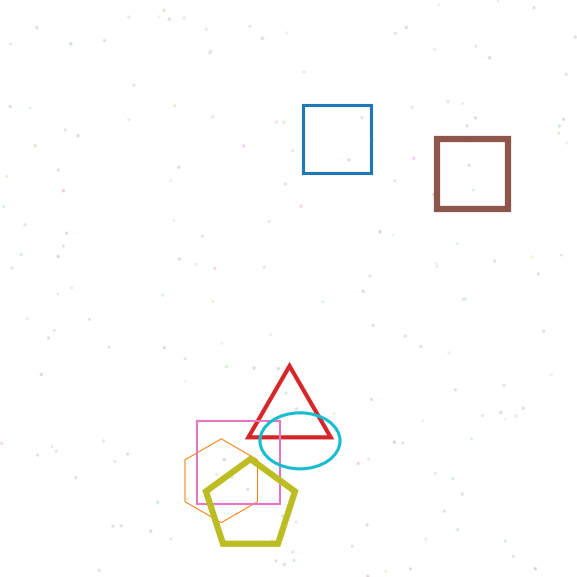[{"shape": "square", "thickness": 1.5, "radius": 0.3, "center": [0.583, 0.758]}, {"shape": "hexagon", "thickness": 0.5, "radius": 0.36, "center": [0.383, 0.167]}, {"shape": "triangle", "thickness": 2, "radius": 0.41, "center": [0.501, 0.283]}, {"shape": "square", "thickness": 3, "radius": 0.31, "center": [0.818, 0.698]}, {"shape": "square", "thickness": 1, "radius": 0.36, "center": [0.413, 0.199]}, {"shape": "pentagon", "thickness": 3, "radius": 0.41, "center": [0.434, 0.123]}, {"shape": "oval", "thickness": 1.5, "radius": 0.35, "center": [0.519, 0.236]}]